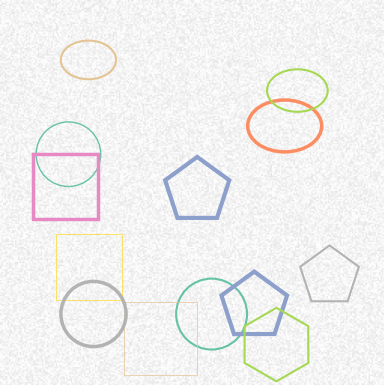[{"shape": "circle", "thickness": 1.5, "radius": 0.46, "center": [0.55, 0.184]}, {"shape": "circle", "thickness": 1, "radius": 0.42, "center": [0.178, 0.599]}, {"shape": "oval", "thickness": 2.5, "radius": 0.48, "center": [0.74, 0.673]}, {"shape": "pentagon", "thickness": 3, "radius": 0.44, "center": [0.512, 0.505]}, {"shape": "pentagon", "thickness": 3, "radius": 0.45, "center": [0.66, 0.205]}, {"shape": "square", "thickness": 2.5, "radius": 0.42, "center": [0.17, 0.516]}, {"shape": "hexagon", "thickness": 1.5, "radius": 0.48, "center": [0.718, 0.105]}, {"shape": "oval", "thickness": 1.5, "radius": 0.39, "center": [0.772, 0.765]}, {"shape": "square", "thickness": 0.5, "radius": 0.43, "center": [0.23, 0.307]}, {"shape": "oval", "thickness": 1.5, "radius": 0.36, "center": [0.23, 0.844]}, {"shape": "square", "thickness": 0.5, "radius": 0.47, "center": [0.418, 0.121]}, {"shape": "circle", "thickness": 2.5, "radius": 0.42, "center": [0.243, 0.184]}, {"shape": "pentagon", "thickness": 1.5, "radius": 0.4, "center": [0.856, 0.282]}]